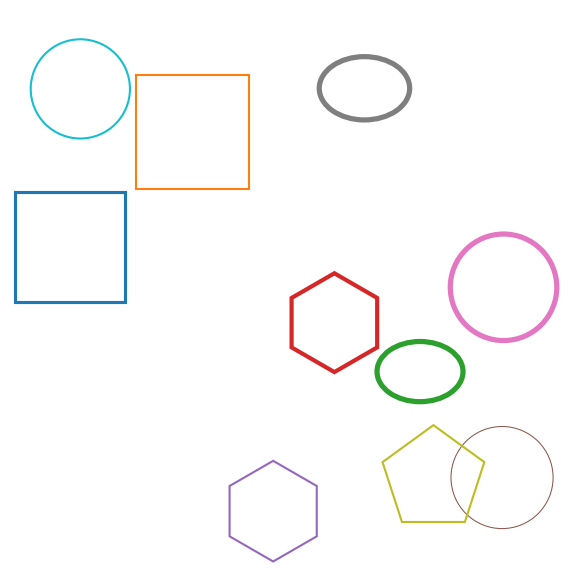[{"shape": "square", "thickness": 1.5, "radius": 0.48, "center": [0.121, 0.572]}, {"shape": "square", "thickness": 1, "radius": 0.49, "center": [0.334, 0.77]}, {"shape": "oval", "thickness": 2.5, "radius": 0.37, "center": [0.727, 0.356]}, {"shape": "hexagon", "thickness": 2, "radius": 0.43, "center": [0.579, 0.44]}, {"shape": "hexagon", "thickness": 1, "radius": 0.44, "center": [0.473, 0.114]}, {"shape": "circle", "thickness": 0.5, "radius": 0.44, "center": [0.869, 0.172]}, {"shape": "circle", "thickness": 2.5, "radius": 0.46, "center": [0.872, 0.502]}, {"shape": "oval", "thickness": 2.5, "radius": 0.39, "center": [0.631, 0.846]}, {"shape": "pentagon", "thickness": 1, "radius": 0.46, "center": [0.751, 0.17]}, {"shape": "circle", "thickness": 1, "radius": 0.43, "center": [0.139, 0.845]}]